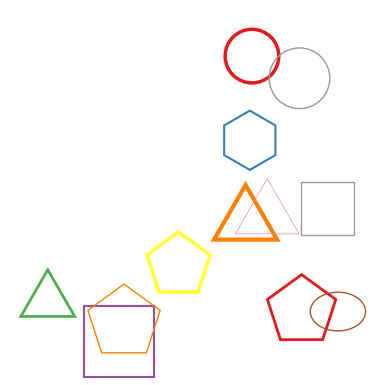[{"shape": "circle", "thickness": 2.5, "radius": 0.35, "center": [0.654, 0.854]}, {"shape": "pentagon", "thickness": 2, "radius": 0.47, "center": [0.783, 0.193]}, {"shape": "hexagon", "thickness": 1.5, "radius": 0.38, "center": [0.649, 0.636]}, {"shape": "triangle", "thickness": 2, "radius": 0.4, "center": [0.124, 0.218]}, {"shape": "square", "thickness": 1.5, "radius": 0.46, "center": [0.309, 0.113]}, {"shape": "triangle", "thickness": 3, "radius": 0.47, "center": [0.638, 0.425]}, {"shape": "pentagon", "thickness": 1, "radius": 0.49, "center": [0.322, 0.163]}, {"shape": "pentagon", "thickness": 2.5, "radius": 0.43, "center": [0.464, 0.311]}, {"shape": "oval", "thickness": 1, "radius": 0.36, "center": [0.878, 0.191]}, {"shape": "triangle", "thickness": 0.5, "radius": 0.48, "center": [0.694, 0.44]}, {"shape": "circle", "thickness": 1, "radius": 0.39, "center": [0.778, 0.797]}, {"shape": "square", "thickness": 1, "radius": 0.34, "center": [0.85, 0.458]}]